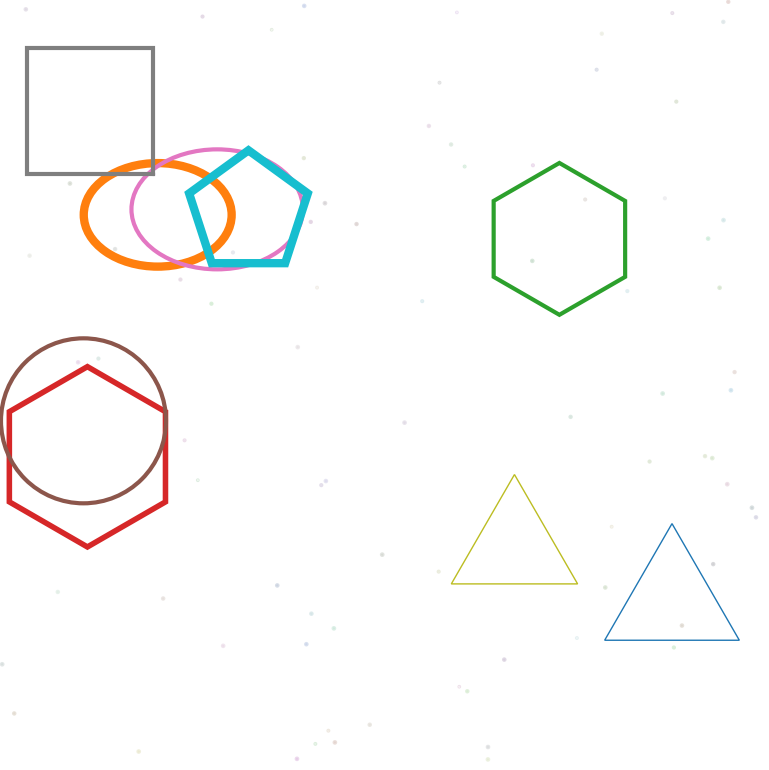[{"shape": "triangle", "thickness": 0.5, "radius": 0.5, "center": [0.873, 0.219]}, {"shape": "oval", "thickness": 3, "radius": 0.48, "center": [0.205, 0.721]}, {"shape": "hexagon", "thickness": 1.5, "radius": 0.49, "center": [0.726, 0.69]}, {"shape": "hexagon", "thickness": 2, "radius": 0.59, "center": [0.114, 0.407]}, {"shape": "circle", "thickness": 1.5, "radius": 0.54, "center": [0.108, 0.453]}, {"shape": "oval", "thickness": 1.5, "radius": 0.56, "center": [0.282, 0.728]}, {"shape": "square", "thickness": 1.5, "radius": 0.41, "center": [0.117, 0.856]}, {"shape": "triangle", "thickness": 0.5, "radius": 0.47, "center": [0.668, 0.289]}, {"shape": "pentagon", "thickness": 3, "radius": 0.41, "center": [0.323, 0.724]}]